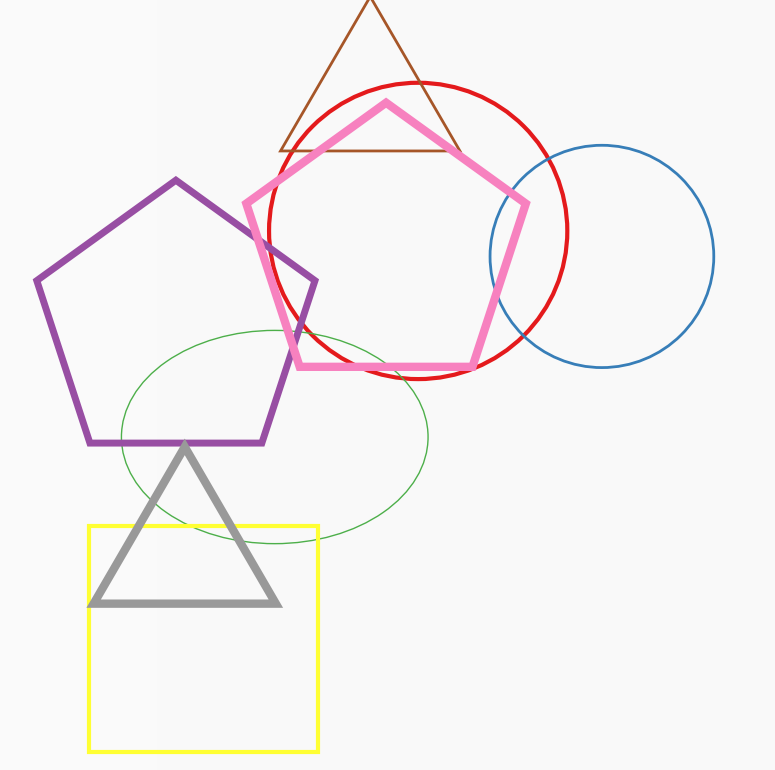[{"shape": "circle", "thickness": 1.5, "radius": 0.96, "center": [0.54, 0.7]}, {"shape": "circle", "thickness": 1, "radius": 0.72, "center": [0.777, 0.667]}, {"shape": "oval", "thickness": 0.5, "radius": 0.99, "center": [0.355, 0.432]}, {"shape": "pentagon", "thickness": 2.5, "radius": 0.94, "center": [0.227, 0.577]}, {"shape": "square", "thickness": 1.5, "radius": 0.74, "center": [0.262, 0.17]}, {"shape": "triangle", "thickness": 1, "radius": 0.67, "center": [0.478, 0.871]}, {"shape": "pentagon", "thickness": 3, "radius": 0.95, "center": [0.498, 0.677]}, {"shape": "triangle", "thickness": 3, "radius": 0.68, "center": [0.238, 0.284]}]